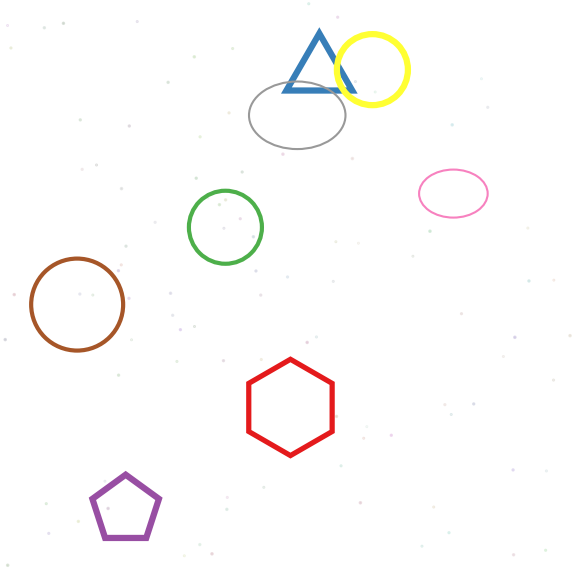[{"shape": "hexagon", "thickness": 2.5, "radius": 0.42, "center": [0.503, 0.294]}, {"shape": "triangle", "thickness": 3, "radius": 0.33, "center": [0.553, 0.875]}, {"shape": "circle", "thickness": 2, "radius": 0.32, "center": [0.39, 0.606]}, {"shape": "pentagon", "thickness": 3, "radius": 0.3, "center": [0.218, 0.117]}, {"shape": "circle", "thickness": 3, "radius": 0.31, "center": [0.645, 0.879]}, {"shape": "circle", "thickness": 2, "radius": 0.4, "center": [0.134, 0.472]}, {"shape": "oval", "thickness": 1, "radius": 0.3, "center": [0.785, 0.664]}, {"shape": "oval", "thickness": 1, "radius": 0.42, "center": [0.515, 0.799]}]